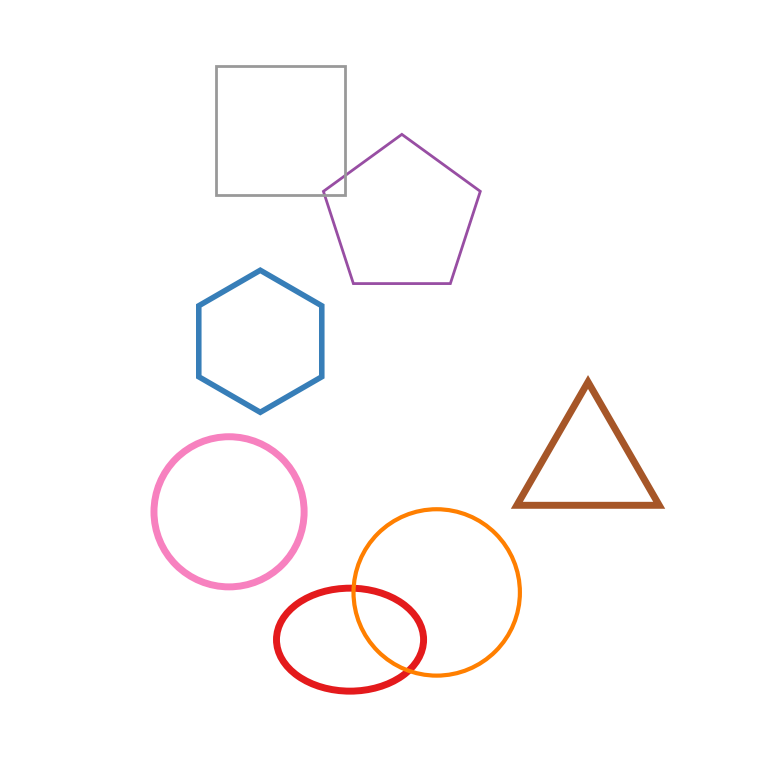[{"shape": "oval", "thickness": 2.5, "radius": 0.48, "center": [0.455, 0.169]}, {"shape": "hexagon", "thickness": 2, "radius": 0.46, "center": [0.338, 0.557]}, {"shape": "pentagon", "thickness": 1, "radius": 0.54, "center": [0.522, 0.718]}, {"shape": "circle", "thickness": 1.5, "radius": 0.54, "center": [0.567, 0.231]}, {"shape": "triangle", "thickness": 2.5, "radius": 0.53, "center": [0.764, 0.397]}, {"shape": "circle", "thickness": 2.5, "radius": 0.49, "center": [0.297, 0.335]}, {"shape": "square", "thickness": 1, "radius": 0.42, "center": [0.364, 0.83]}]